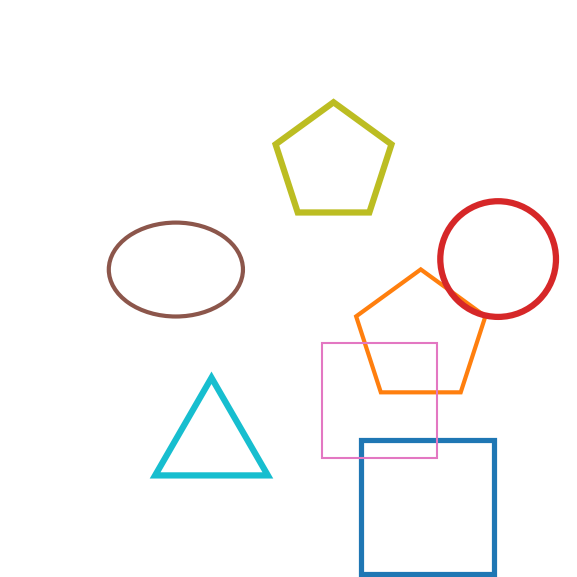[{"shape": "square", "thickness": 2.5, "radius": 0.58, "center": [0.741, 0.121]}, {"shape": "pentagon", "thickness": 2, "radius": 0.59, "center": [0.729, 0.415]}, {"shape": "circle", "thickness": 3, "radius": 0.5, "center": [0.863, 0.551]}, {"shape": "oval", "thickness": 2, "radius": 0.58, "center": [0.305, 0.532]}, {"shape": "square", "thickness": 1, "radius": 0.5, "center": [0.658, 0.305]}, {"shape": "pentagon", "thickness": 3, "radius": 0.53, "center": [0.578, 0.717]}, {"shape": "triangle", "thickness": 3, "radius": 0.56, "center": [0.366, 0.232]}]